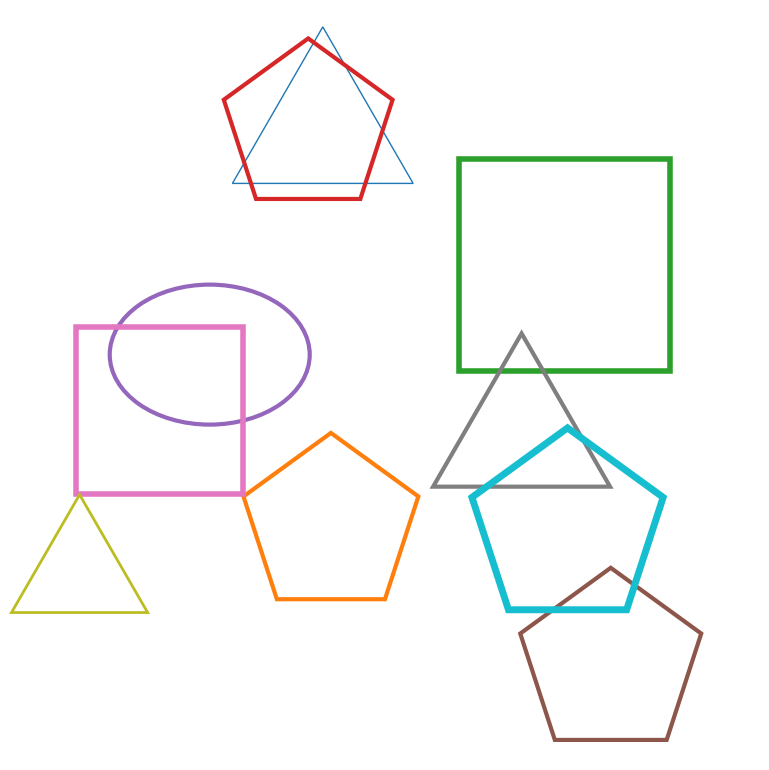[{"shape": "triangle", "thickness": 0.5, "radius": 0.68, "center": [0.419, 0.83]}, {"shape": "pentagon", "thickness": 1.5, "radius": 0.6, "center": [0.43, 0.318]}, {"shape": "square", "thickness": 2, "radius": 0.69, "center": [0.733, 0.656]}, {"shape": "pentagon", "thickness": 1.5, "radius": 0.58, "center": [0.4, 0.835]}, {"shape": "oval", "thickness": 1.5, "radius": 0.65, "center": [0.272, 0.539]}, {"shape": "pentagon", "thickness": 1.5, "radius": 0.62, "center": [0.793, 0.139]}, {"shape": "square", "thickness": 2, "radius": 0.54, "center": [0.207, 0.467]}, {"shape": "triangle", "thickness": 1.5, "radius": 0.66, "center": [0.677, 0.434]}, {"shape": "triangle", "thickness": 1, "radius": 0.51, "center": [0.103, 0.256]}, {"shape": "pentagon", "thickness": 2.5, "radius": 0.65, "center": [0.737, 0.314]}]